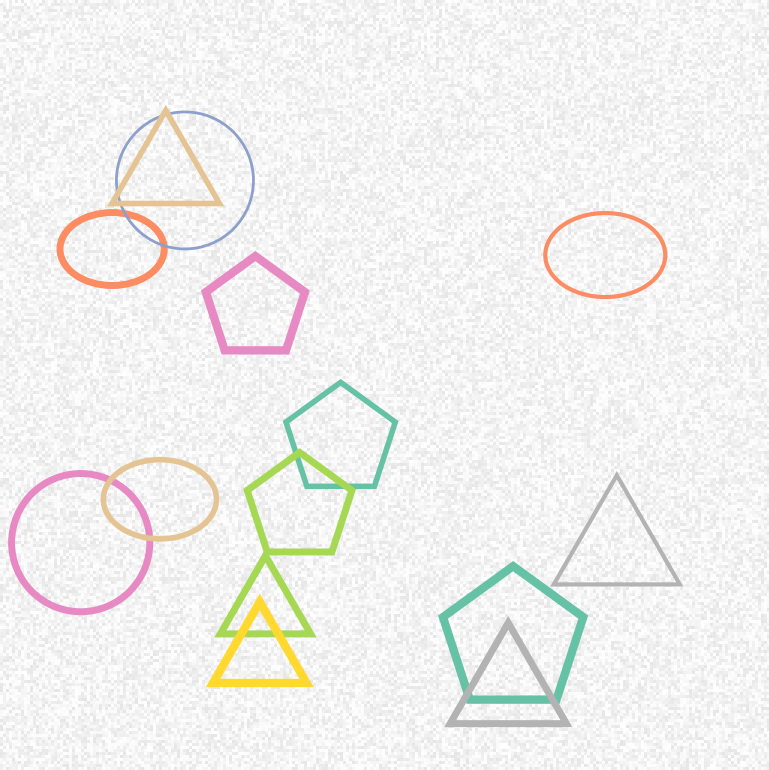[{"shape": "pentagon", "thickness": 2, "radius": 0.37, "center": [0.442, 0.429]}, {"shape": "pentagon", "thickness": 3, "radius": 0.48, "center": [0.666, 0.169]}, {"shape": "oval", "thickness": 2.5, "radius": 0.34, "center": [0.146, 0.677]}, {"shape": "oval", "thickness": 1.5, "radius": 0.39, "center": [0.786, 0.669]}, {"shape": "circle", "thickness": 1, "radius": 0.44, "center": [0.24, 0.766]}, {"shape": "circle", "thickness": 2.5, "radius": 0.45, "center": [0.105, 0.295]}, {"shape": "pentagon", "thickness": 3, "radius": 0.34, "center": [0.332, 0.6]}, {"shape": "pentagon", "thickness": 2.5, "radius": 0.36, "center": [0.389, 0.341]}, {"shape": "triangle", "thickness": 2.5, "radius": 0.34, "center": [0.345, 0.211]}, {"shape": "triangle", "thickness": 3, "radius": 0.35, "center": [0.337, 0.148]}, {"shape": "oval", "thickness": 2, "radius": 0.37, "center": [0.208, 0.352]}, {"shape": "triangle", "thickness": 2, "radius": 0.4, "center": [0.215, 0.776]}, {"shape": "triangle", "thickness": 2.5, "radius": 0.44, "center": [0.66, 0.104]}, {"shape": "triangle", "thickness": 1.5, "radius": 0.47, "center": [0.801, 0.288]}]